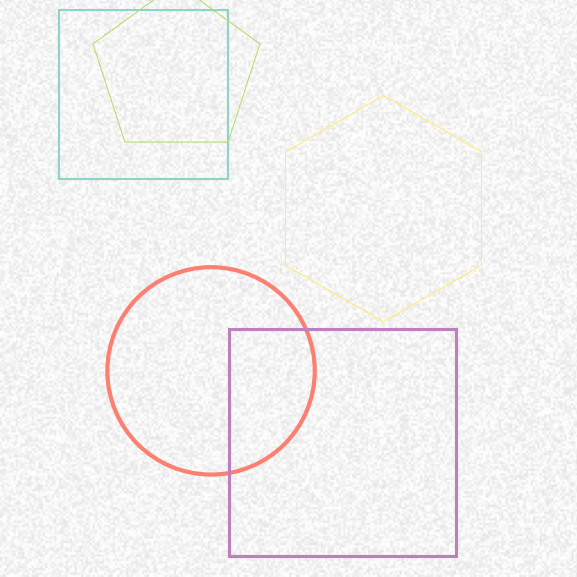[{"shape": "square", "thickness": 1, "radius": 0.73, "center": [0.249, 0.835]}, {"shape": "circle", "thickness": 2, "radius": 0.9, "center": [0.365, 0.357]}, {"shape": "pentagon", "thickness": 0.5, "radius": 0.76, "center": [0.306, 0.876]}, {"shape": "square", "thickness": 1.5, "radius": 0.98, "center": [0.593, 0.233]}, {"shape": "hexagon", "thickness": 0.5, "radius": 0.98, "center": [0.664, 0.638]}]